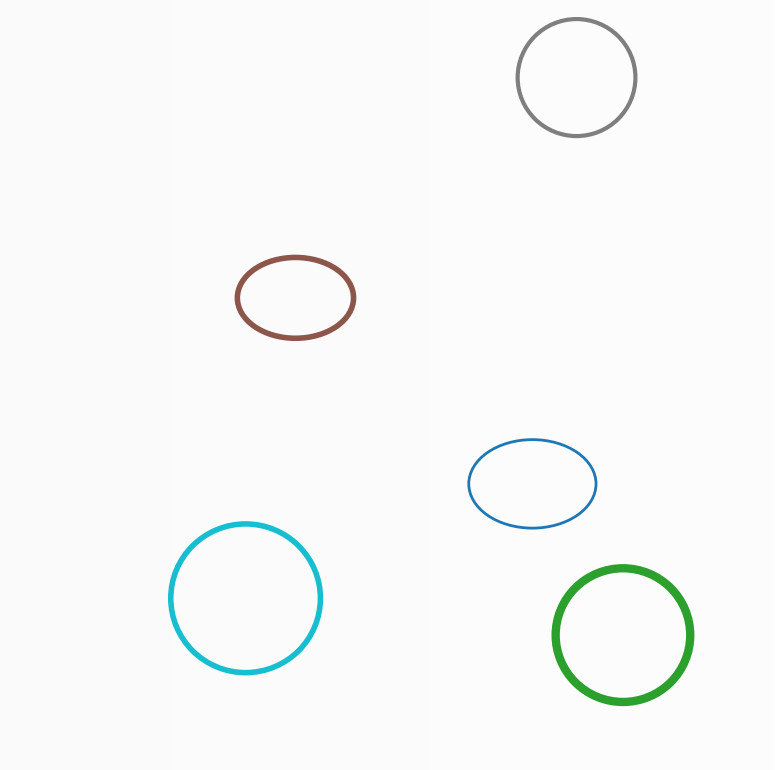[{"shape": "oval", "thickness": 1, "radius": 0.41, "center": [0.687, 0.372]}, {"shape": "circle", "thickness": 3, "radius": 0.43, "center": [0.804, 0.175]}, {"shape": "oval", "thickness": 2, "radius": 0.37, "center": [0.381, 0.613]}, {"shape": "circle", "thickness": 1.5, "radius": 0.38, "center": [0.744, 0.899]}, {"shape": "circle", "thickness": 2, "radius": 0.48, "center": [0.317, 0.223]}]